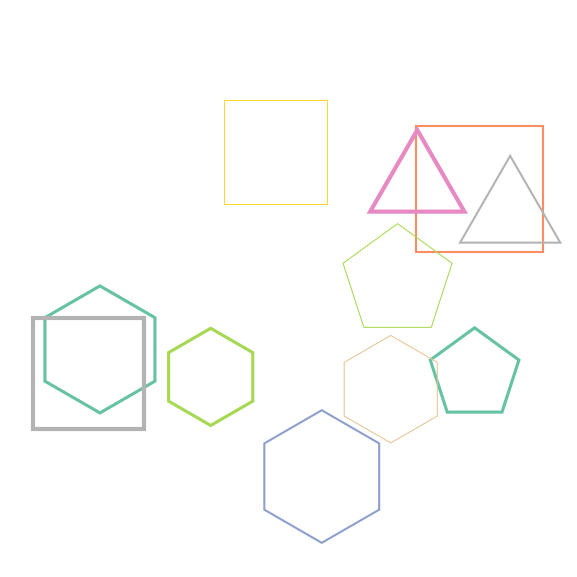[{"shape": "pentagon", "thickness": 1.5, "radius": 0.4, "center": [0.822, 0.351]}, {"shape": "hexagon", "thickness": 1.5, "radius": 0.55, "center": [0.173, 0.394]}, {"shape": "square", "thickness": 1, "radius": 0.55, "center": [0.83, 0.672]}, {"shape": "hexagon", "thickness": 1, "radius": 0.57, "center": [0.557, 0.174]}, {"shape": "triangle", "thickness": 2, "radius": 0.47, "center": [0.723, 0.68]}, {"shape": "pentagon", "thickness": 0.5, "radius": 0.5, "center": [0.688, 0.513]}, {"shape": "hexagon", "thickness": 1.5, "radius": 0.42, "center": [0.365, 0.347]}, {"shape": "square", "thickness": 0.5, "radius": 0.45, "center": [0.477, 0.736]}, {"shape": "hexagon", "thickness": 0.5, "radius": 0.47, "center": [0.677, 0.325]}, {"shape": "square", "thickness": 2, "radius": 0.48, "center": [0.153, 0.352]}, {"shape": "triangle", "thickness": 1, "radius": 0.5, "center": [0.883, 0.629]}]